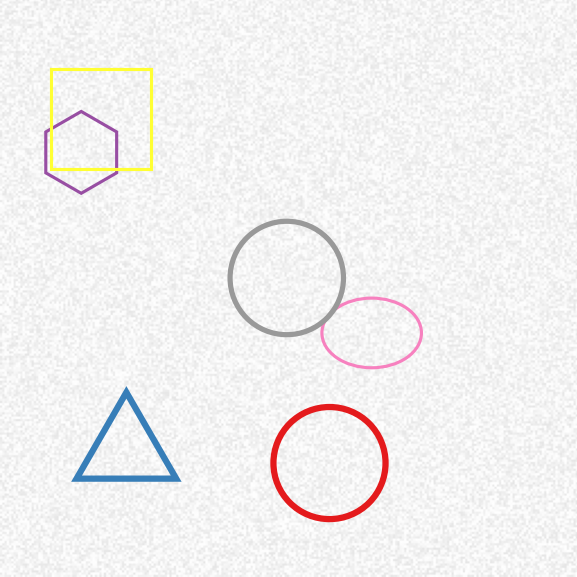[{"shape": "circle", "thickness": 3, "radius": 0.49, "center": [0.571, 0.197]}, {"shape": "triangle", "thickness": 3, "radius": 0.5, "center": [0.219, 0.22]}, {"shape": "hexagon", "thickness": 1.5, "radius": 0.35, "center": [0.141, 0.735]}, {"shape": "square", "thickness": 1.5, "radius": 0.43, "center": [0.175, 0.793]}, {"shape": "oval", "thickness": 1.5, "radius": 0.43, "center": [0.644, 0.423]}, {"shape": "circle", "thickness": 2.5, "radius": 0.49, "center": [0.497, 0.518]}]